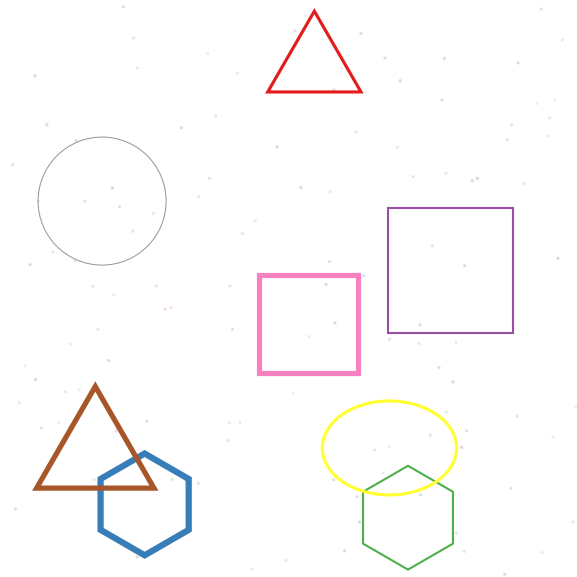[{"shape": "triangle", "thickness": 1.5, "radius": 0.47, "center": [0.544, 0.887]}, {"shape": "hexagon", "thickness": 3, "radius": 0.44, "center": [0.25, 0.126]}, {"shape": "hexagon", "thickness": 1, "radius": 0.45, "center": [0.706, 0.103]}, {"shape": "square", "thickness": 1, "radius": 0.54, "center": [0.781, 0.531]}, {"shape": "oval", "thickness": 1.5, "radius": 0.58, "center": [0.674, 0.223]}, {"shape": "triangle", "thickness": 2.5, "radius": 0.59, "center": [0.165, 0.213]}, {"shape": "square", "thickness": 2.5, "radius": 0.43, "center": [0.534, 0.438]}, {"shape": "circle", "thickness": 0.5, "radius": 0.55, "center": [0.177, 0.651]}]